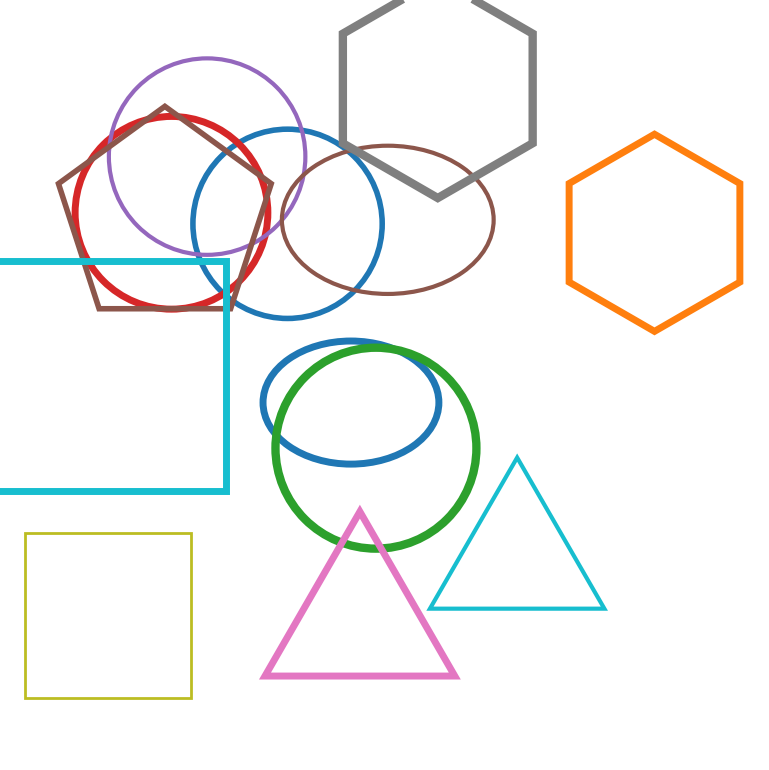[{"shape": "circle", "thickness": 2, "radius": 0.61, "center": [0.373, 0.709]}, {"shape": "oval", "thickness": 2.5, "radius": 0.57, "center": [0.456, 0.477]}, {"shape": "hexagon", "thickness": 2.5, "radius": 0.64, "center": [0.85, 0.698]}, {"shape": "circle", "thickness": 3, "radius": 0.65, "center": [0.488, 0.418]}, {"shape": "circle", "thickness": 2.5, "radius": 0.63, "center": [0.223, 0.724]}, {"shape": "circle", "thickness": 1.5, "radius": 0.64, "center": [0.269, 0.797]}, {"shape": "oval", "thickness": 1.5, "radius": 0.69, "center": [0.504, 0.715]}, {"shape": "pentagon", "thickness": 2, "radius": 0.73, "center": [0.214, 0.717]}, {"shape": "triangle", "thickness": 2.5, "radius": 0.71, "center": [0.467, 0.193]}, {"shape": "hexagon", "thickness": 3, "radius": 0.71, "center": [0.569, 0.885]}, {"shape": "square", "thickness": 1, "radius": 0.54, "center": [0.14, 0.201]}, {"shape": "square", "thickness": 2.5, "radius": 0.75, "center": [0.144, 0.512]}, {"shape": "triangle", "thickness": 1.5, "radius": 0.65, "center": [0.672, 0.275]}]